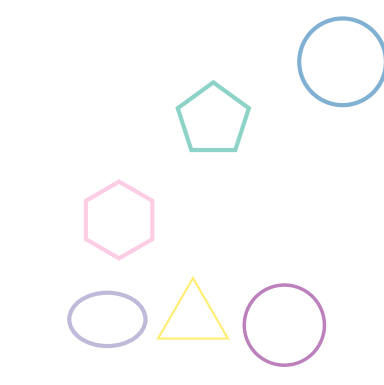[{"shape": "pentagon", "thickness": 3, "radius": 0.49, "center": [0.554, 0.689]}, {"shape": "oval", "thickness": 3, "radius": 0.49, "center": [0.279, 0.17]}, {"shape": "circle", "thickness": 3, "radius": 0.56, "center": [0.89, 0.839]}, {"shape": "hexagon", "thickness": 3, "radius": 0.5, "center": [0.309, 0.429]}, {"shape": "circle", "thickness": 2.5, "radius": 0.52, "center": [0.739, 0.156]}, {"shape": "triangle", "thickness": 1.5, "radius": 0.52, "center": [0.501, 0.173]}]